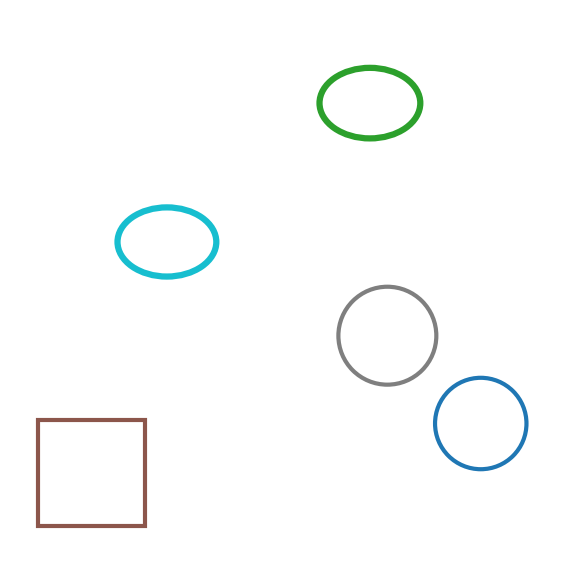[{"shape": "circle", "thickness": 2, "radius": 0.4, "center": [0.832, 0.266]}, {"shape": "oval", "thickness": 3, "radius": 0.44, "center": [0.641, 0.821]}, {"shape": "square", "thickness": 2, "radius": 0.46, "center": [0.159, 0.18]}, {"shape": "circle", "thickness": 2, "radius": 0.42, "center": [0.671, 0.418]}, {"shape": "oval", "thickness": 3, "radius": 0.43, "center": [0.289, 0.58]}]